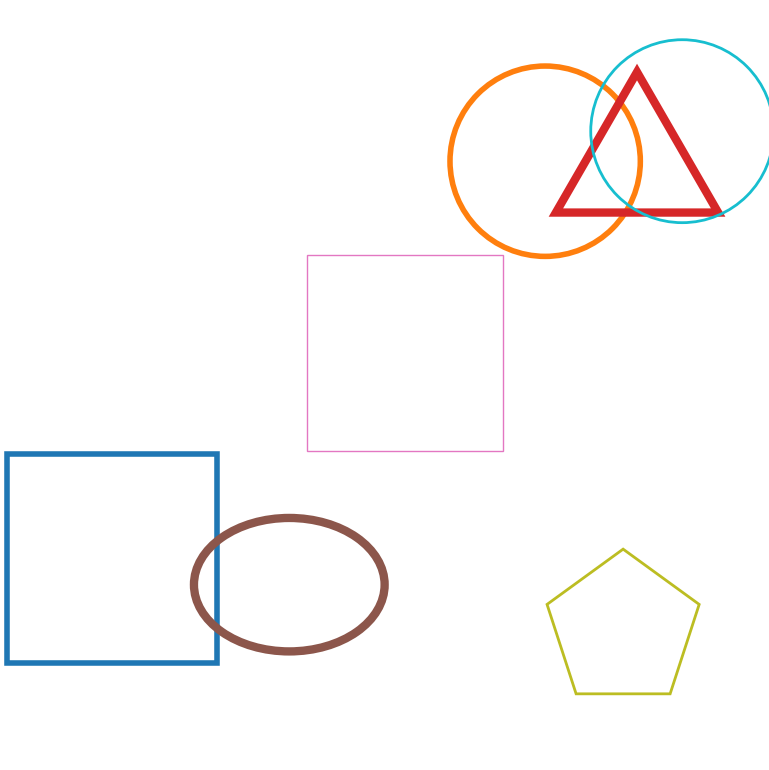[{"shape": "square", "thickness": 2, "radius": 0.68, "center": [0.145, 0.275]}, {"shape": "circle", "thickness": 2, "radius": 0.62, "center": [0.708, 0.791]}, {"shape": "triangle", "thickness": 3, "radius": 0.61, "center": [0.827, 0.785]}, {"shape": "oval", "thickness": 3, "radius": 0.62, "center": [0.376, 0.241]}, {"shape": "square", "thickness": 0.5, "radius": 0.64, "center": [0.526, 0.541]}, {"shape": "pentagon", "thickness": 1, "radius": 0.52, "center": [0.809, 0.183]}, {"shape": "circle", "thickness": 1, "radius": 0.59, "center": [0.886, 0.83]}]